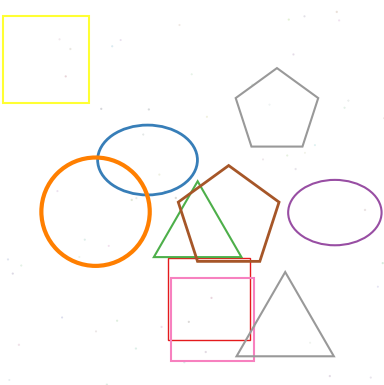[{"shape": "square", "thickness": 1, "radius": 0.53, "center": [0.542, 0.224]}, {"shape": "oval", "thickness": 2, "radius": 0.65, "center": [0.383, 0.584]}, {"shape": "triangle", "thickness": 1.5, "radius": 0.66, "center": [0.513, 0.398]}, {"shape": "oval", "thickness": 1.5, "radius": 0.61, "center": [0.87, 0.448]}, {"shape": "circle", "thickness": 3, "radius": 0.7, "center": [0.248, 0.45]}, {"shape": "square", "thickness": 1.5, "radius": 0.56, "center": [0.12, 0.846]}, {"shape": "pentagon", "thickness": 2, "radius": 0.69, "center": [0.594, 0.432]}, {"shape": "square", "thickness": 1.5, "radius": 0.53, "center": [0.552, 0.17]}, {"shape": "triangle", "thickness": 1.5, "radius": 0.73, "center": [0.741, 0.148]}, {"shape": "pentagon", "thickness": 1.5, "radius": 0.56, "center": [0.719, 0.71]}]